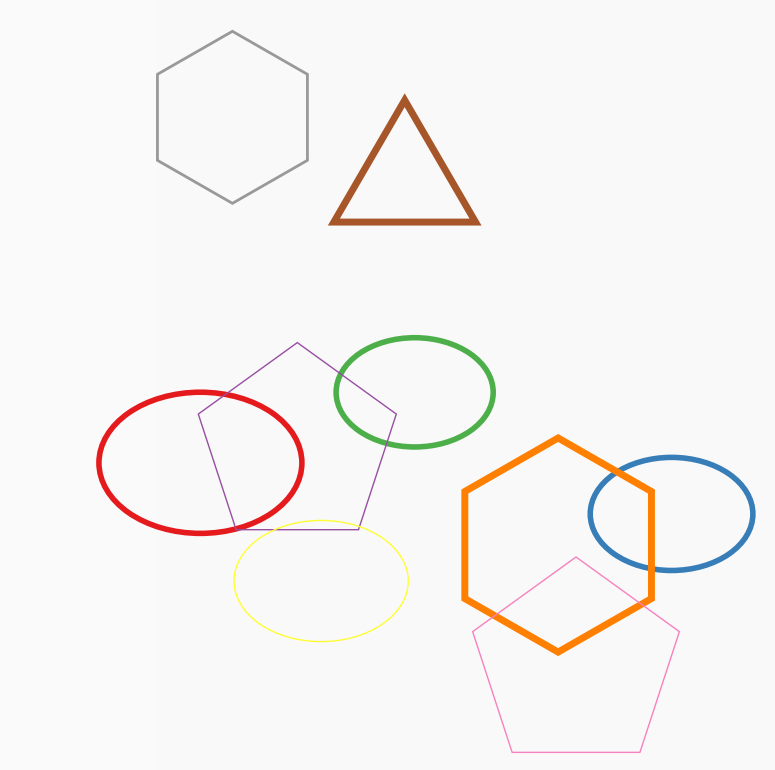[{"shape": "oval", "thickness": 2, "radius": 0.65, "center": [0.259, 0.399]}, {"shape": "oval", "thickness": 2, "radius": 0.52, "center": [0.867, 0.333]}, {"shape": "oval", "thickness": 2, "radius": 0.51, "center": [0.535, 0.49]}, {"shape": "pentagon", "thickness": 0.5, "radius": 0.67, "center": [0.384, 0.421]}, {"shape": "hexagon", "thickness": 2.5, "radius": 0.7, "center": [0.72, 0.292]}, {"shape": "oval", "thickness": 0.5, "radius": 0.56, "center": [0.414, 0.245]}, {"shape": "triangle", "thickness": 2.5, "radius": 0.53, "center": [0.522, 0.764]}, {"shape": "pentagon", "thickness": 0.5, "radius": 0.7, "center": [0.743, 0.136]}, {"shape": "hexagon", "thickness": 1, "radius": 0.56, "center": [0.3, 0.848]}]